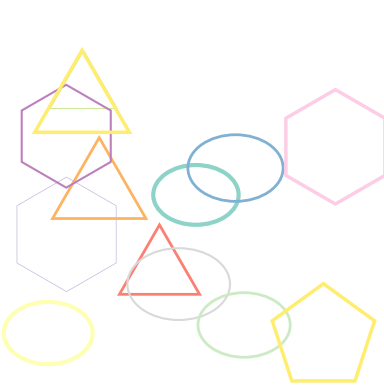[{"shape": "oval", "thickness": 3, "radius": 0.55, "center": [0.509, 0.494]}, {"shape": "oval", "thickness": 3, "radius": 0.58, "center": [0.125, 0.135]}, {"shape": "hexagon", "thickness": 0.5, "radius": 0.74, "center": [0.173, 0.391]}, {"shape": "triangle", "thickness": 2, "radius": 0.6, "center": [0.414, 0.296]}, {"shape": "oval", "thickness": 2, "radius": 0.62, "center": [0.612, 0.563]}, {"shape": "triangle", "thickness": 2, "radius": 0.7, "center": [0.258, 0.502]}, {"shape": "triangle", "thickness": 0.5, "radius": 0.5, "center": [0.217, 0.769]}, {"shape": "hexagon", "thickness": 2.5, "radius": 0.74, "center": [0.871, 0.619]}, {"shape": "oval", "thickness": 1.5, "radius": 0.67, "center": [0.464, 0.262]}, {"shape": "hexagon", "thickness": 1.5, "radius": 0.67, "center": [0.172, 0.646]}, {"shape": "oval", "thickness": 2, "radius": 0.6, "center": [0.634, 0.156]}, {"shape": "triangle", "thickness": 2.5, "radius": 0.71, "center": [0.213, 0.727]}, {"shape": "pentagon", "thickness": 2.5, "radius": 0.7, "center": [0.84, 0.124]}]